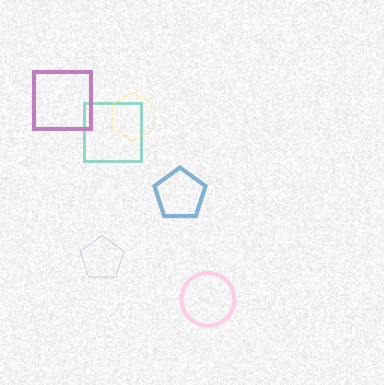[{"shape": "square", "thickness": 2, "radius": 0.38, "center": [0.292, 0.657]}, {"shape": "pentagon", "thickness": 0.5, "radius": 0.3, "center": [0.265, 0.329]}, {"shape": "pentagon", "thickness": 3, "radius": 0.35, "center": [0.468, 0.495]}, {"shape": "circle", "thickness": 3, "radius": 0.34, "center": [0.54, 0.222]}, {"shape": "square", "thickness": 3, "radius": 0.37, "center": [0.162, 0.739]}, {"shape": "hexagon", "thickness": 0.5, "radius": 0.31, "center": [0.345, 0.697]}]